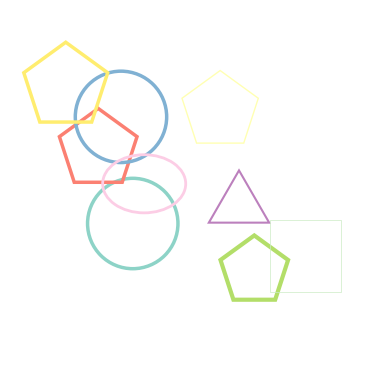[{"shape": "circle", "thickness": 2.5, "radius": 0.59, "center": [0.345, 0.419]}, {"shape": "pentagon", "thickness": 1, "radius": 0.52, "center": [0.572, 0.713]}, {"shape": "pentagon", "thickness": 2.5, "radius": 0.53, "center": [0.255, 0.612]}, {"shape": "circle", "thickness": 2.5, "radius": 0.59, "center": [0.314, 0.696]}, {"shape": "pentagon", "thickness": 3, "radius": 0.46, "center": [0.66, 0.296]}, {"shape": "oval", "thickness": 2, "radius": 0.54, "center": [0.375, 0.523]}, {"shape": "triangle", "thickness": 1.5, "radius": 0.45, "center": [0.621, 0.467]}, {"shape": "square", "thickness": 0.5, "radius": 0.47, "center": [0.793, 0.336]}, {"shape": "pentagon", "thickness": 2.5, "radius": 0.57, "center": [0.171, 0.776]}]